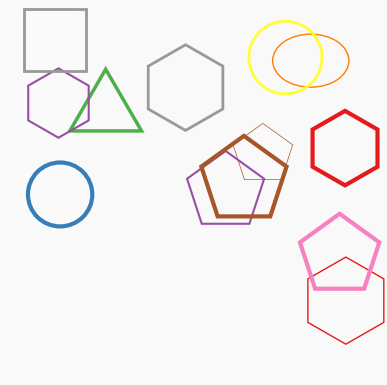[{"shape": "hexagon", "thickness": 1, "radius": 0.57, "center": [0.893, 0.219]}, {"shape": "hexagon", "thickness": 3, "radius": 0.48, "center": [0.89, 0.615]}, {"shape": "circle", "thickness": 3, "radius": 0.42, "center": [0.155, 0.495]}, {"shape": "triangle", "thickness": 2.5, "radius": 0.53, "center": [0.273, 0.713]}, {"shape": "pentagon", "thickness": 1.5, "radius": 0.52, "center": [0.582, 0.503]}, {"shape": "hexagon", "thickness": 1.5, "radius": 0.45, "center": [0.151, 0.732]}, {"shape": "oval", "thickness": 1, "radius": 0.49, "center": [0.802, 0.842]}, {"shape": "circle", "thickness": 2, "radius": 0.47, "center": [0.737, 0.85]}, {"shape": "pentagon", "thickness": 0.5, "radius": 0.4, "center": [0.678, 0.599]}, {"shape": "pentagon", "thickness": 3, "radius": 0.58, "center": [0.63, 0.531]}, {"shape": "pentagon", "thickness": 3, "radius": 0.54, "center": [0.876, 0.337]}, {"shape": "hexagon", "thickness": 2, "radius": 0.56, "center": [0.479, 0.773]}, {"shape": "square", "thickness": 2, "radius": 0.4, "center": [0.142, 0.897]}]